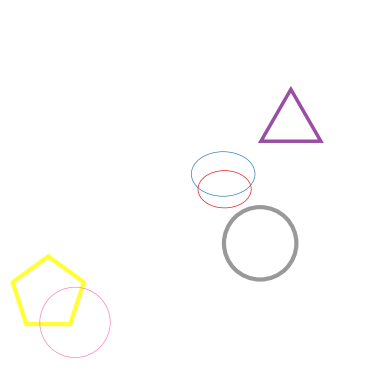[{"shape": "oval", "thickness": 0.5, "radius": 0.35, "center": [0.583, 0.508]}, {"shape": "oval", "thickness": 0.5, "radius": 0.41, "center": [0.58, 0.548]}, {"shape": "triangle", "thickness": 2.5, "radius": 0.45, "center": [0.756, 0.678]}, {"shape": "pentagon", "thickness": 3, "radius": 0.49, "center": [0.125, 0.237]}, {"shape": "circle", "thickness": 0.5, "radius": 0.46, "center": [0.195, 0.163]}, {"shape": "circle", "thickness": 3, "radius": 0.47, "center": [0.676, 0.368]}]